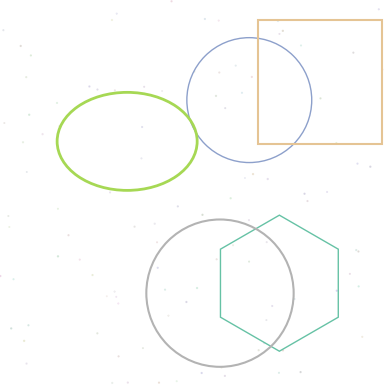[{"shape": "hexagon", "thickness": 1, "radius": 0.88, "center": [0.726, 0.264]}, {"shape": "circle", "thickness": 1, "radius": 0.81, "center": [0.648, 0.74]}, {"shape": "oval", "thickness": 2, "radius": 0.91, "center": [0.33, 0.633]}, {"shape": "square", "thickness": 1.5, "radius": 0.81, "center": [0.831, 0.788]}, {"shape": "circle", "thickness": 1.5, "radius": 0.96, "center": [0.571, 0.239]}]